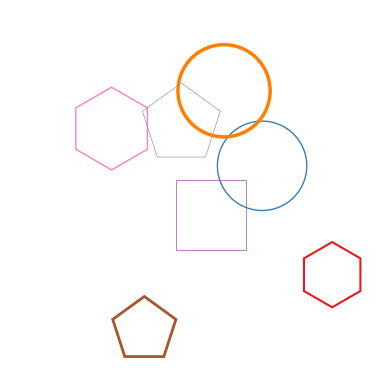[{"shape": "hexagon", "thickness": 1.5, "radius": 0.42, "center": [0.863, 0.287]}, {"shape": "circle", "thickness": 1, "radius": 0.58, "center": [0.681, 0.569]}, {"shape": "square", "thickness": 0.5, "radius": 0.45, "center": [0.548, 0.442]}, {"shape": "circle", "thickness": 2.5, "radius": 0.6, "center": [0.582, 0.764]}, {"shape": "pentagon", "thickness": 2, "radius": 0.43, "center": [0.375, 0.144]}, {"shape": "hexagon", "thickness": 1, "radius": 0.54, "center": [0.29, 0.666]}, {"shape": "pentagon", "thickness": 0.5, "radius": 0.53, "center": [0.471, 0.678]}]